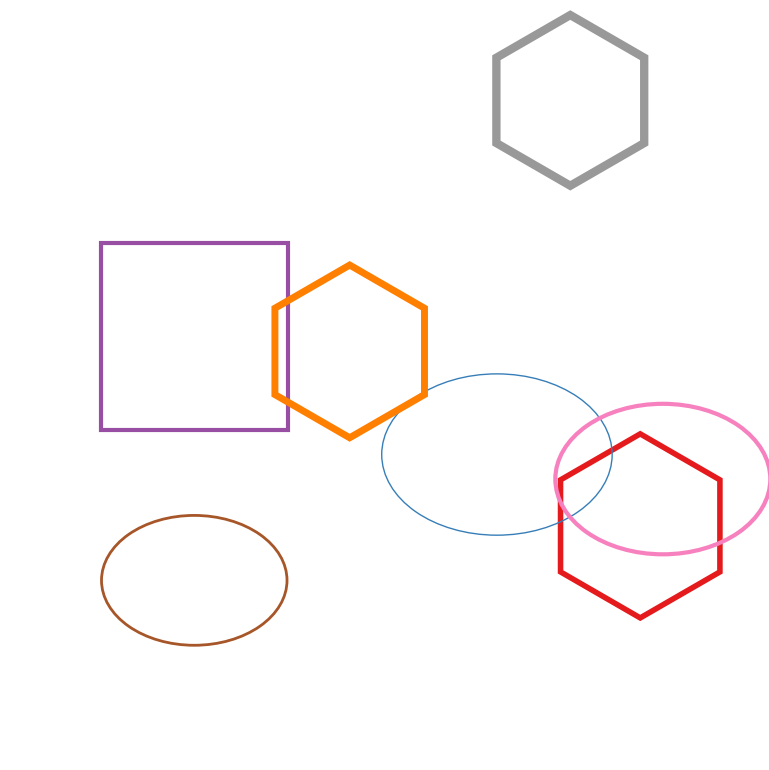[{"shape": "hexagon", "thickness": 2, "radius": 0.6, "center": [0.831, 0.317]}, {"shape": "oval", "thickness": 0.5, "radius": 0.75, "center": [0.645, 0.41]}, {"shape": "square", "thickness": 1.5, "radius": 0.61, "center": [0.253, 0.564]}, {"shape": "hexagon", "thickness": 2.5, "radius": 0.56, "center": [0.454, 0.544]}, {"shape": "oval", "thickness": 1, "radius": 0.6, "center": [0.252, 0.246]}, {"shape": "oval", "thickness": 1.5, "radius": 0.7, "center": [0.861, 0.378]}, {"shape": "hexagon", "thickness": 3, "radius": 0.55, "center": [0.741, 0.87]}]